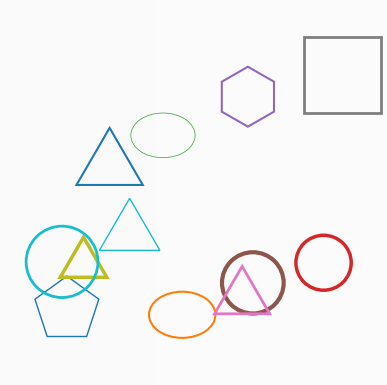[{"shape": "triangle", "thickness": 1.5, "radius": 0.49, "center": [0.283, 0.569]}, {"shape": "pentagon", "thickness": 1, "radius": 0.43, "center": [0.173, 0.196]}, {"shape": "oval", "thickness": 1.5, "radius": 0.43, "center": [0.47, 0.182]}, {"shape": "oval", "thickness": 0.5, "radius": 0.41, "center": [0.421, 0.648]}, {"shape": "circle", "thickness": 2.5, "radius": 0.36, "center": [0.835, 0.318]}, {"shape": "hexagon", "thickness": 1.5, "radius": 0.39, "center": [0.64, 0.749]}, {"shape": "circle", "thickness": 3, "radius": 0.4, "center": [0.652, 0.265]}, {"shape": "triangle", "thickness": 2, "radius": 0.41, "center": [0.625, 0.226]}, {"shape": "square", "thickness": 2, "radius": 0.5, "center": [0.883, 0.805]}, {"shape": "triangle", "thickness": 2.5, "radius": 0.35, "center": [0.216, 0.314]}, {"shape": "triangle", "thickness": 1, "radius": 0.45, "center": [0.335, 0.395]}, {"shape": "circle", "thickness": 2, "radius": 0.46, "center": [0.16, 0.32]}]